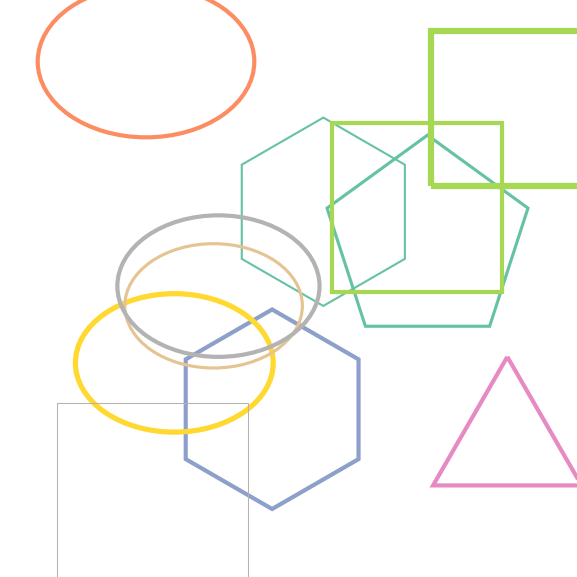[{"shape": "hexagon", "thickness": 1, "radius": 0.82, "center": [0.56, 0.632]}, {"shape": "pentagon", "thickness": 1.5, "radius": 0.91, "center": [0.74, 0.582]}, {"shape": "oval", "thickness": 2, "radius": 0.94, "center": [0.253, 0.893]}, {"shape": "hexagon", "thickness": 2, "radius": 0.86, "center": [0.471, 0.291]}, {"shape": "triangle", "thickness": 2, "radius": 0.74, "center": [0.878, 0.233]}, {"shape": "square", "thickness": 2, "radius": 0.73, "center": [0.722, 0.64]}, {"shape": "square", "thickness": 3, "radius": 0.67, "center": [0.881, 0.811]}, {"shape": "oval", "thickness": 2.5, "radius": 0.86, "center": [0.302, 0.371]}, {"shape": "oval", "thickness": 1.5, "radius": 0.77, "center": [0.37, 0.47]}, {"shape": "oval", "thickness": 2, "radius": 0.88, "center": [0.378, 0.504]}, {"shape": "square", "thickness": 0.5, "radius": 0.83, "center": [0.265, 0.135]}]